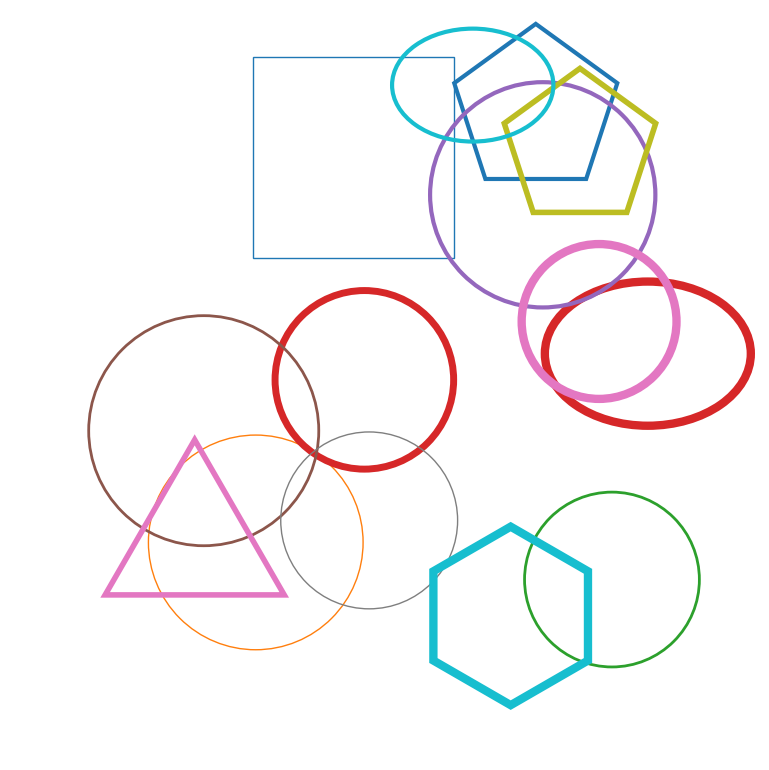[{"shape": "pentagon", "thickness": 1.5, "radius": 0.56, "center": [0.696, 0.858]}, {"shape": "square", "thickness": 0.5, "radius": 0.65, "center": [0.459, 0.796]}, {"shape": "circle", "thickness": 0.5, "radius": 0.7, "center": [0.332, 0.296]}, {"shape": "circle", "thickness": 1, "radius": 0.57, "center": [0.795, 0.247]}, {"shape": "circle", "thickness": 2.5, "radius": 0.58, "center": [0.473, 0.507]}, {"shape": "oval", "thickness": 3, "radius": 0.67, "center": [0.841, 0.541]}, {"shape": "circle", "thickness": 1.5, "radius": 0.73, "center": [0.705, 0.747]}, {"shape": "circle", "thickness": 1, "radius": 0.75, "center": [0.265, 0.441]}, {"shape": "triangle", "thickness": 2, "radius": 0.67, "center": [0.253, 0.295]}, {"shape": "circle", "thickness": 3, "radius": 0.5, "center": [0.778, 0.582]}, {"shape": "circle", "thickness": 0.5, "radius": 0.57, "center": [0.479, 0.324]}, {"shape": "pentagon", "thickness": 2, "radius": 0.52, "center": [0.753, 0.808]}, {"shape": "hexagon", "thickness": 3, "radius": 0.58, "center": [0.663, 0.2]}, {"shape": "oval", "thickness": 1.5, "radius": 0.52, "center": [0.614, 0.889]}]